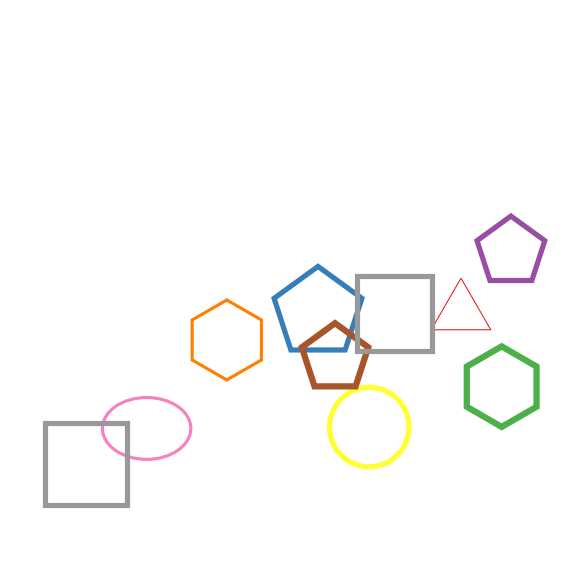[{"shape": "triangle", "thickness": 0.5, "radius": 0.3, "center": [0.798, 0.458]}, {"shape": "pentagon", "thickness": 2.5, "radius": 0.4, "center": [0.551, 0.458]}, {"shape": "hexagon", "thickness": 3, "radius": 0.35, "center": [0.869, 0.33]}, {"shape": "pentagon", "thickness": 2.5, "radius": 0.31, "center": [0.885, 0.563]}, {"shape": "hexagon", "thickness": 1.5, "radius": 0.35, "center": [0.393, 0.41]}, {"shape": "circle", "thickness": 2.5, "radius": 0.34, "center": [0.639, 0.26]}, {"shape": "pentagon", "thickness": 3, "radius": 0.3, "center": [0.58, 0.379]}, {"shape": "oval", "thickness": 1.5, "radius": 0.38, "center": [0.254, 0.257]}, {"shape": "square", "thickness": 2.5, "radius": 0.32, "center": [0.683, 0.456]}, {"shape": "square", "thickness": 2.5, "radius": 0.35, "center": [0.149, 0.196]}]